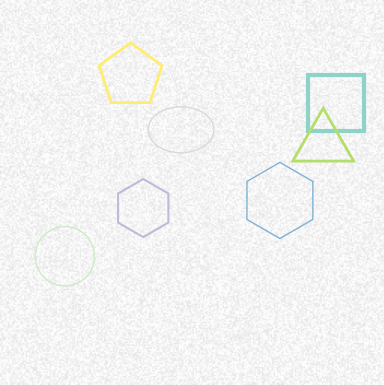[{"shape": "square", "thickness": 3, "radius": 0.36, "center": [0.873, 0.733]}, {"shape": "hexagon", "thickness": 1.5, "radius": 0.38, "center": [0.372, 0.46]}, {"shape": "hexagon", "thickness": 1, "radius": 0.49, "center": [0.727, 0.479]}, {"shape": "triangle", "thickness": 2, "radius": 0.46, "center": [0.839, 0.627]}, {"shape": "oval", "thickness": 1, "radius": 0.43, "center": [0.47, 0.663]}, {"shape": "circle", "thickness": 1, "radius": 0.39, "center": [0.169, 0.334]}, {"shape": "pentagon", "thickness": 2, "radius": 0.43, "center": [0.339, 0.803]}]